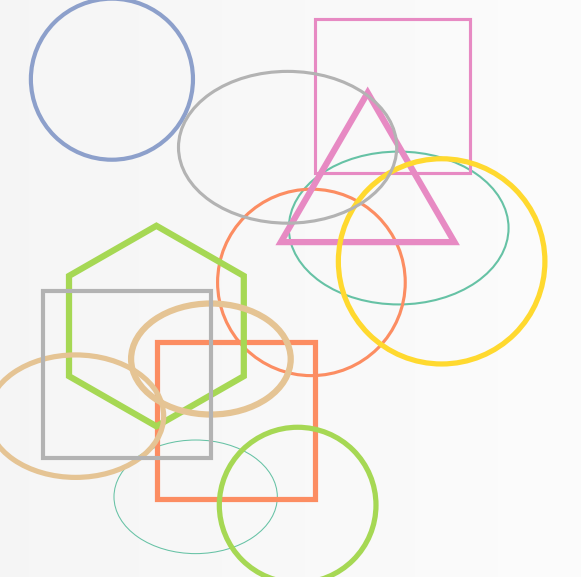[{"shape": "oval", "thickness": 0.5, "radius": 0.7, "center": [0.337, 0.139]}, {"shape": "oval", "thickness": 1, "radius": 0.95, "center": [0.686, 0.604]}, {"shape": "square", "thickness": 2.5, "radius": 0.68, "center": [0.407, 0.271]}, {"shape": "circle", "thickness": 1.5, "radius": 0.81, "center": [0.536, 0.51]}, {"shape": "circle", "thickness": 2, "radius": 0.7, "center": [0.193, 0.862]}, {"shape": "square", "thickness": 1.5, "radius": 0.67, "center": [0.676, 0.833]}, {"shape": "triangle", "thickness": 3, "radius": 0.86, "center": [0.633, 0.666]}, {"shape": "circle", "thickness": 2.5, "radius": 0.67, "center": [0.512, 0.125]}, {"shape": "hexagon", "thickness": 3, "radius": 0.87, "center": [0.269, 0.435]}, {"shape": "circle", "thickness": 2.5, "radius": 0.89, "center": [0.76, 0.547]}, {"shape": "oval", "thickness": 3, "radius": 0.69, "center": [0.363, 0.377]}, {"shape": "oval", "thickness": 2.5, "radius": 0.76, "center": [0.13, 0.279]}, {"shape": "square", "thickness": 2, "radius": 0.72, "center": [0.219, 0.35]}, {"shape": "oval", "thickness": 1.5, "radius": 0.94, "center": [0.495, 0.744]}]